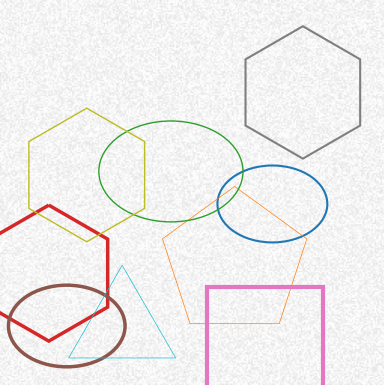[{"shape": "oval", "thickness": 1.5, "radius": 0.71, "center": [0.707, 0.47]}, {"shape": "pentagon", "thickness": 0.5, "radius": 0.99, "center": [0.609, 0.319]}, {"shape": "oval", "thickness": 1, "radius": 0.94, "center": [0.444, 0.555]}, {"shape": "hexagon", "thickness": 2.5, "radius": 0.88, "center": [0.127, 0.291]}, {"shape": "oval", "thickness": 2.5, "radius": 0.76, "center": [0.173, 0.153]}, {"shape": "square", "thickness": 3, "radius": 0.75, "center": [0.688, 0.105]}, {"shape": "hexagon", "thickness": 1.5, "radius": 0.86, "center": [0.787, 0.76]}, {"shape": "hexagon", "thickness": 1, "radius": 0.87, "center": [0.225, 0.545]}, {"shape": "triangle", "thickness": 0.5, "radius": 0.8, "center": [0.317, 0.15]}]